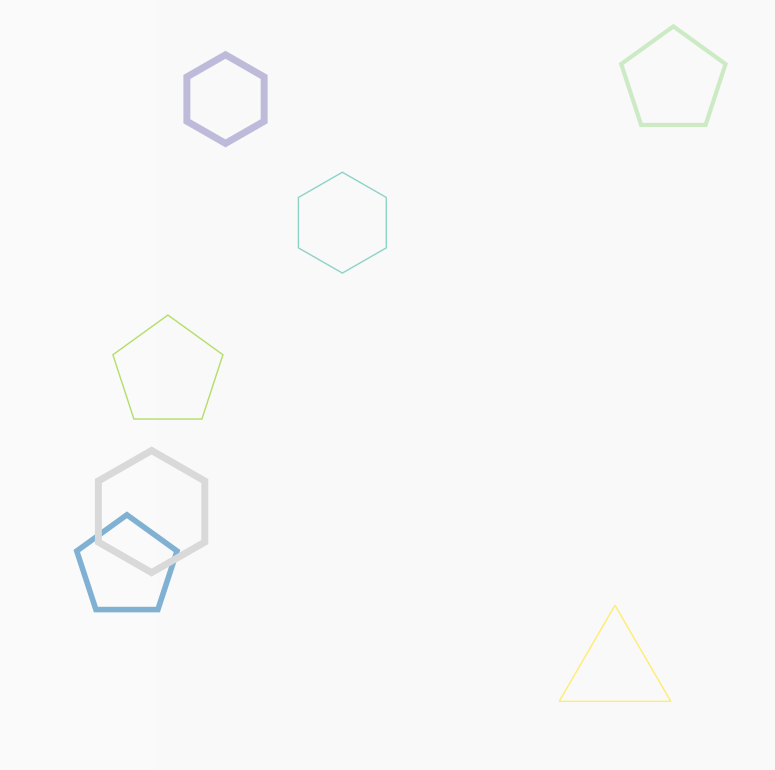[{"shape": "hexagon", "thickness": 0.5, "radius": 0.33, "center": [0.442, 0.711]}, {"shape": "hexagon", "thickness": 2.5, "radius": 0.29, "center": [0.291, 0.871]}, {"shape": "pentagon", "thickness": 2, "radius": 0.34, "center": [0.164, 0.263]}, {"shape": "pentagon", "thickness": 0.5, "radius": 0.37, "center": [0.217, 0.516]}, {"shape": "hexagon", "thickness": 2.5, "radius": 0.4, "center": [0.196, 0.336]}, {"shape": "pentagon", "thickness": 1.5, "radius": 0.35, "center": [0.869, 0.895]}, {"shape": "triangle", "thickness": 0.5, "radius": 0.42, "center": [0.794, 0.131]}]